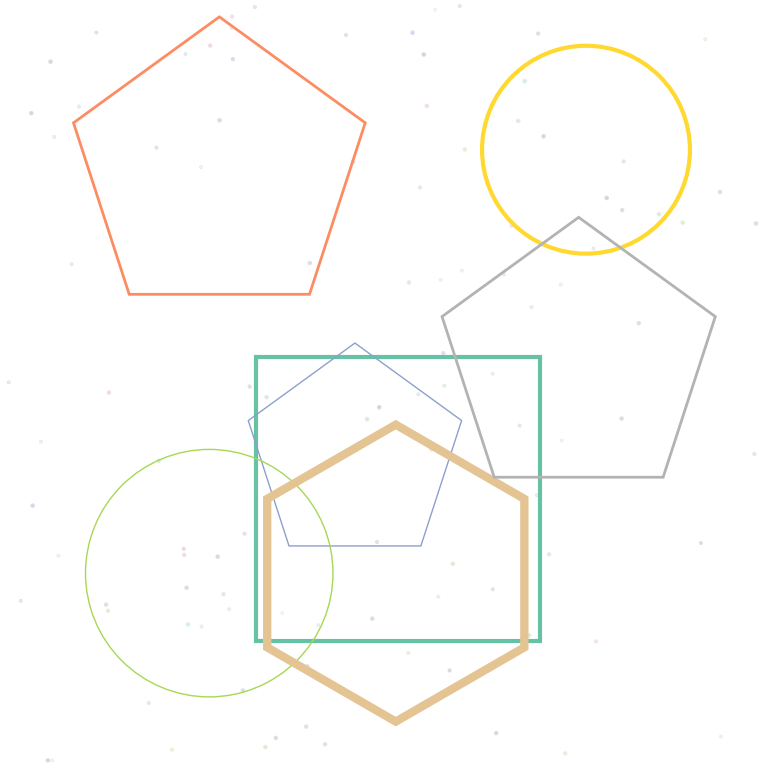[{"shape": "square", "thickness": 1.5, "radius": 0.92, "center": [0.517, 0.352]}, {"shape": "pentagon", "thickness": 1, "radius": 1.0, "center": [0.285, 0.779]}, {"shape": "pentagon", "thickness": 0.5, "radius": 0.73, "center": [0.461, 0.409]}, {"shape": "circle", "thickness": 0.5, "radius": 0.8, "center": [0.272, 0.256]}, {"shape": "circle", "thickness": 1.5, "radius": 0.67, "center": [0.761, 0.806]}, {"shape": "hexagon", "thickness": 3, "radius": 0.96, "center": [0.514, 0.256]}, {"shape": "pentagon", "thickness": 1, "radius": 0.93, "center": [0.752, 0.531]}]